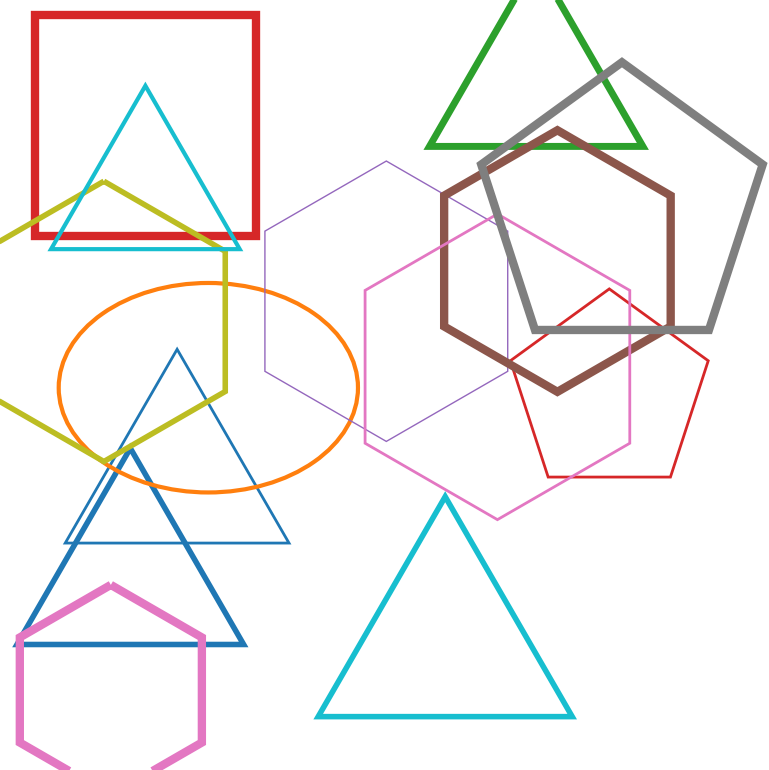[{"shape": "triangle", "thickness": 2, "radius": 0.85, "center": [0.169, 0.248]}, {"shape": "triangle", "thickness": 1, "radius": 0.84, "center": [0.23, 0.379]}, {"shape": "oval", "thickness": 1.5, "radius": 0.97, "center": [0.271, 0.496]}, {"shape": "triangle", "thickness": 2.5, "radius": 0.8, "center": [0.696, 0.89]}, {"shape": "square", "thickness": 3, "radius": 0.72, "center": [0.189, 0.837]}, {"shape": "pentagon", "thickness": 1, "radius": 0.68, "center": [0.791, 0.49]}, {"shape": "hexagon", "thickness": 0.5, "radius": 0.91, "center": [0.502, 0.609]}, {"shape": "hexagon", "thickness": 3, "radius": 0.85, "center": [0.724, 0.661]}, {"shape": "hexagon", "thickness": 3, "radius": 0.68, "center": [0.144, 0.104]}, {"shape": "hexagon", "thickness": 1, "radius": 0.99, "center": [0.646, 0.524]}, {"shape": "pentagon", "thickness": 3, "radius": 0.96, "center": [0.808, 0.727]}, {"shape": "hexagon", "thickness": 2, "radius": 0.91, "center": [0.135, 0.583]}, {"shape": "triangle", "thickness": 1.5, "radius": 0.71, "center": [0.189, 0.747]}, {"shape": "triangle", "thickness": 2, "radius": 0.95, "center": [0.578, 0.165]}]